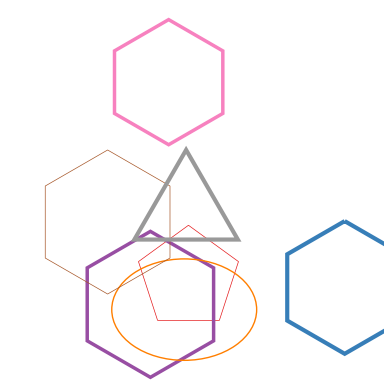[{"shape": "pentagon", "thickness": 0.5, "radius": 0.68, "center": [0.49, 0.278]}, {"shape": "hexagon", "thickness": 3, "radius": 0.86, "center": [0.895, 0.253]}, {"shape": "hexagon", "thickness": 2.5, "radius": 0.95, "center": [0.391, 0.209]}, {"shape": "oval", "thickness": 1, "radius": 0.94, "center": [0.478, 0.196]}, {"shape": "hexagon", "thickness": 0.5, "radius": 0.94, "center": [0.28, 0.423]}, {"shape": "hexagon", "thickness": 2.5, "radius": 0.81, "center": [0.438, 0.787]}, {"shape": "triangle", "thickness": 3, "radius": 0.78, "center": [0.483, 0.455]}]